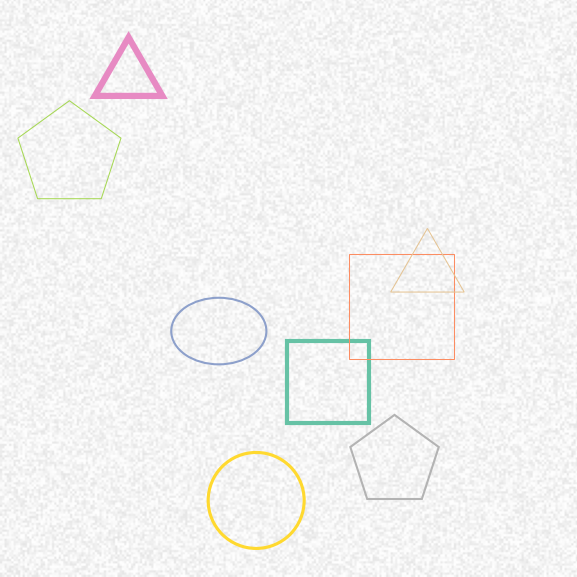[{"shape": "square", "thickness": 2, "radius": 0.35, "center": [0.568, 0.338]}, {"shape": "square", "thickness": 0.5, "radius": 0.45, "center": [0.695, 0.469]}, {"shape": "oval", "thickness": 1, "radius": 0.41, "center": [0.379, 0.426]}, {"shape": "triangle", "thickness": 3, "radius": 0.34, "center": [0.223, 0.867]}, {"shape": "pentagon", "thickness": 0.5, "radius": 0.47, "center": [0.12, 0.731]}, {"shape": "circle", "thickness": 1.5, "radius": 0.42, "center": [0.444, 0.133]}, {"shape": "triangle", "thickness": 0.5, "radius": 0.37, "center": [0.74, 0.53]}, {"shape": "pentagon", "thickness": 1, "radius": 0.4, "center": [0.683, 0.2]}]